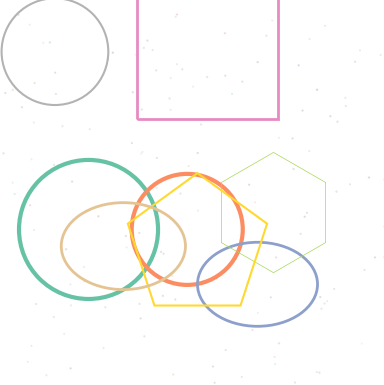[{"shape": "circle", "thickness": 3, "radius": 0.9, "center": [0.23, 0.404]}, {"shape": "circle", "thickness": 3, "radius": 0.72, "center": [0.486, 0.404]}, {"shape": "oval", "thickness": 2, "radius": 0.78, "center": [0.669, 0.262]}, {"shape": "square", "thickness": 2, "radius": 0.92, "center": [0.539, 0.876]}, {"shape": "hexagon", "thickness": 0.5, "radius": 0.78, "center": [0.71, 0.448]}, {"shape": "pentagon", "thickness": 1.5, "radius": 0.95, "center": [0.513, 0.36]}, {"shape": "oval", "thickness": 2, "radius": 0.81, "center": [0.32, 0.361]}, {"shape": "circle", "thickness": 1.5, "radius": 0.69, "center": [0.143, 0.866]}]